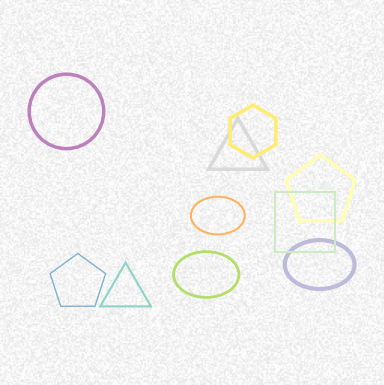[{"shape": "triangle", "thickness": 1.5, "radius": 0.38, "center": [0.326, 0.242]}, {"shape": "pentagon", "thickness": 2.5, "radius": 0.47, "center": [0.833, 0.503]}, {"shape": "oval", "thickness": 3, "radius": 0.45, "center": [0.83, 0.313]}, {"shape": "pentagon", "thickness": 1, "radius": 0.38, "center": [0.202, 0.266]}, {"shape": "oval", "thickness": 1.5, "radius": 0.35, "center": [0.566, 0.44]}, {"shape": "oval", "thickness": 2, "radius": 0.42, "center": [0.536, 0.287]}, {"shape": "triangle", "thickness": 2.5, "radius": 0.44, "center": [0.618, 0.605]}, {"shape": "circle", "thickness": 2.5, "radius": 0.48, "center": [0.173, 0.711]}, {"shape": "square", "thickness": 1.5, "radius": 0.39, "center": [0.793, 0.424]}, {"shape": "hexagon", "thickness": 2.5, "radius": 0.34, "center": [0.657, 0.658]}]